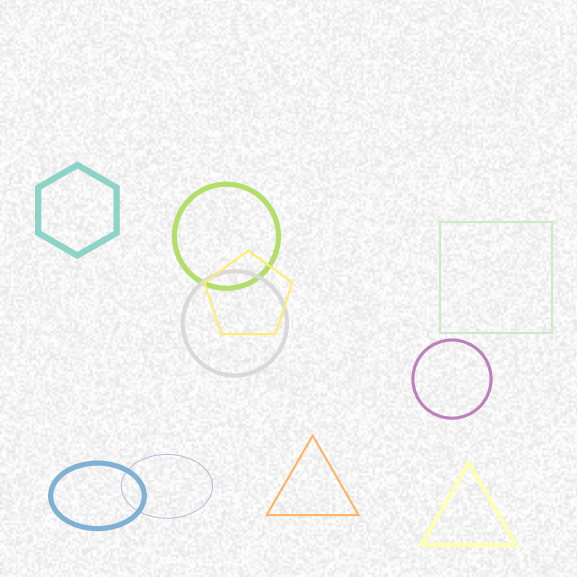[{"shape": "hexagon", "thickness": 3, "radius": 0.39, "center": [0.134, 0.635]}, {"shape": "triangle", "thickness": 2, "radius": 0.47, "center": [0.812, 0.103]}, {"shape": "oval", "thickness": 0.5, "radius": 0.39, "center": [0.289, 0.157]}, {"shape": "oval", "thickness": 2.5, "radius": 0.41, "center": [0.169, 0.141]}, {"shape": "triangle", "thickness": 1, "radius": 0.46, "center": [0.541, 0.153]}, {"shape": "circle", "thickness": 2.5, "radius": 0.45, "center": [0.392, 0.59]}, {"shape": "circle", "thickness": 2, "radius": 0.45, "center": [0.407, 0.439]}, {"shape": "circle", "thickness": 1.5, "radius": 0.34, "center": [0.783, 0.343]}, {"shape": "square", "thickness": 1, "radius": 0.48, "center": [0.859, 0.519]}, {"shape": "pentagon", "thickness": 1, "radius": 0.4, "center": [0.43, 0.485]}]